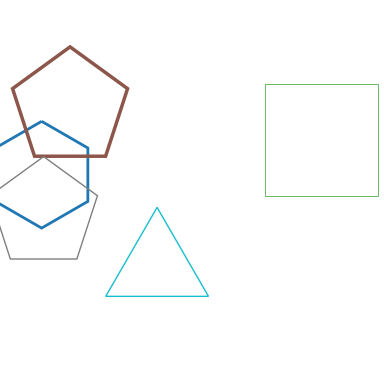[{"shape": "hexagon", "thickness": 2, "radius": 0.69, "center": [0.108, 0.546]}, {"shape": "square", "thickness": 0.5, "radius": 0.73, "center": [0.835, 0.636]}, {"shape": "pentagon", "thickness": 2.5, "radius": 0.79, "center": [0.182, 0.721]}, {"shape": "pentagon", "thickness": 1, "radius": 0.74, "center": [0.113, 0.446]}, {"shape": "triangle", "thickness": 1, "radius": 0.77, "center": [0.408, 0.307]}]